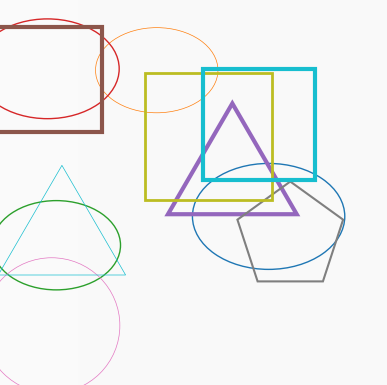[{"shape": "oval", "thickness": 1, "radius": 0.98, "center": [0.693, 0.438]}, {"shape": "oval", "thickness": 0.5, "radius": 0.79, "center": [0.404, 0.818]}, {"shape": "oval", "thickness": 1, "radius": 0.83, "center": [0.145, 0.363]}, {"shape": "oval", "thickness": 1, "radius": 0.93, "center": [0.122, 0.821]}, {"shape": "triangle", "thickness": 3, "radius": 0.96, "center": [0.6, 0.539]}, {"shape": "square", "thickness": 3, "radius": 0.68, "center": [0.126, 0.794]}, {"shape": "circle", "thickness": 0.5, "radius": 0.88, "center": [0.133, 0.155]}, {"shape": "pentagon", "thickness": 1.5, "radius": 0.72, "center": [0.749, 0.385]}, {"shape": "square", "thickness": 2, "radius": 0.82, "center": [0.537, 0.645]}, {"shape": "triangle", "thickness": 0.5, "radius": 0.95, "center": [0.16, 0.381]}, {"shape": "square", "thickness": 3, "radius": 0.72, "center": [0.669, 0.676]}]